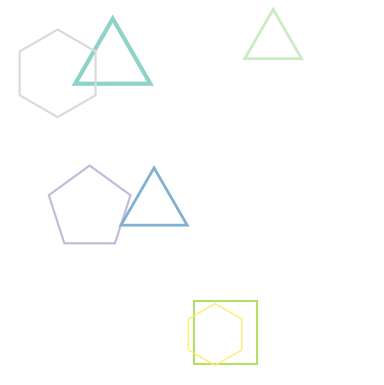[{"shape": "triangle", "thickness": 3, "radius": 0.56, "center": [0.293, 0.839]}, {"shape": "pentagon", "thickness": 1.5, "radius": 0.56, "center": [0.233, 0.458]}, {"shape": "triangle", "thickness": 2, "radius": 0.5, "center": [0.4, 0.465]}, {"shape": "square", "thickness": 1.5, "radius": 0.41, "center": [0.585, 0.136]}, {"shape": "hexagon", "thickness": 1.5, "radius": 0.57, "center": [0.15, 0.81]}, {"shape": "triangle", "thickness": 2, "radius": 0.43, "center": [0.71, 0.89]}, {"shape": "hexagon", "thickness": 1, "radius": 0.4, "center": [0.559, 0.131]}]